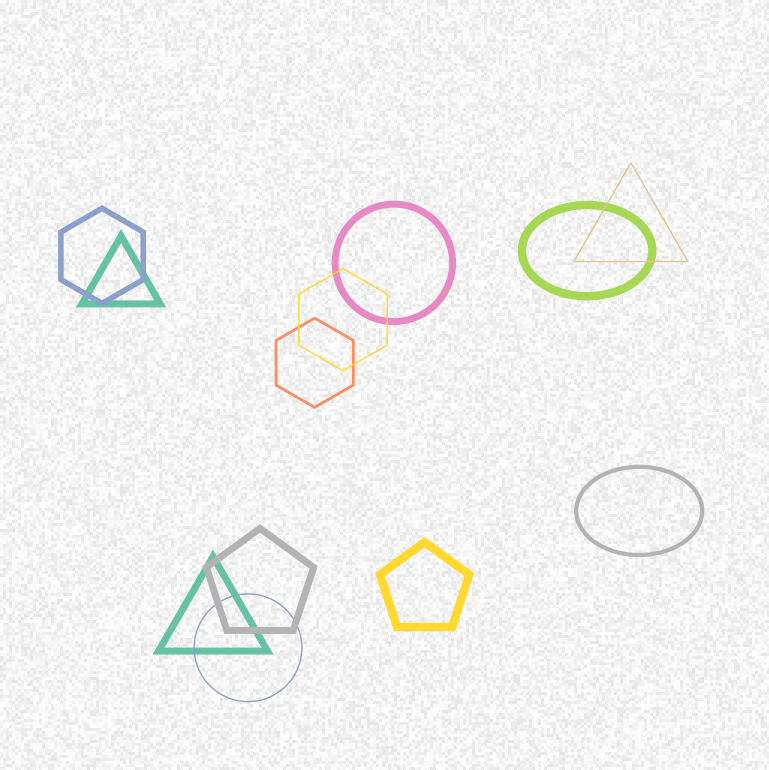[{"shape": "triangle", "thickness": 2.5, "radius": 0.29, "center": [0.157, 0.635]}, {"shape": "triangle", "thickness": 2.5, "radius": 0.41, "center": [0.277, 0.195]}, {"shape": "hexagon", "thickness": 1, "radius": 0.29, "center": [0.409, 0.529]}, {"shape": "hexagon", "thickness": 2, "radius": 0.31, "center": [0.133, 0.668]}, {"shape": "circle", "thickness": 0.5, "radius": 0.35, "center": [0.322, 0.159]}, {"shape": "circle", "thickness": 2.5, "radius": 0.38, "center": [0.512, 0.659]}, {"shape": "oval", "thickness": 3, "radius": 0.42, "center": [0.763, 0.674]}, {"shape": "pentagon", "thickness": 3, "radius": 0.3, "center": [0.551, 0.235]}, {"shape": "hexagon", "thickness": 0.5, "radius": 0.33, "center": [0.445, 0.585]}, {"shape": "triangle", "thickness": 0.5, "radius": 0.43, "center": [0.819, 0.703]}, {"shape": "oval", "thickness": 1.5, "radius": 0.41, "center": [0.83, 0.336]}, {"shape": "pentagon", "thickness": 2.5, "radius": 0.37, "center": [0.338, 0.24]}]